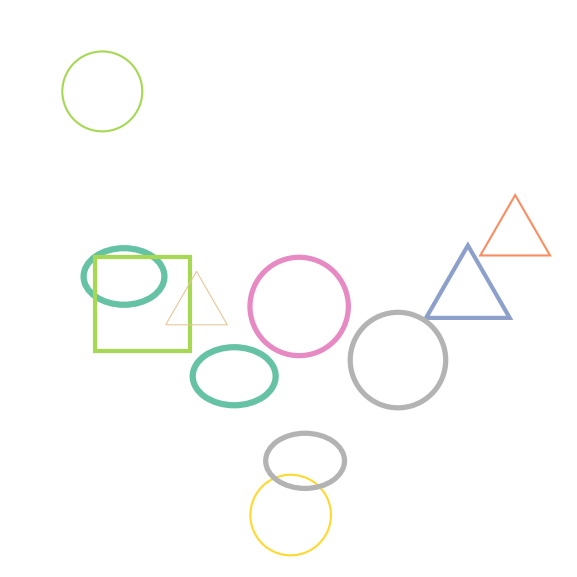[{"shape": "oval", "thickness": 3, "radius": 0.35, "center": [0.215, 0.52]}, {"shape": "oval", "thickness": 3, "radius": 0.36, "center": [0.406, 0.348]}, {"shape": "triangle", "thickness": 1, "radius": 0.35, "center": [0.892, 0.592]}, {"shape": "triangle", "thickness": 2, "radius": 0.42, "center": [0.81, 0.491]}, {"shape": "circle", "thickness": 2.5, "radius": 0.43, "center": [0.518, 0.468]}, {"shape": "square", "thickness": 2, "radius": 0.41, "center": [0.247, 0.473]}, {"shape": "circle", "thickness": 1, "radius": 0.35, "center": [0.177, 0.841]}, {"shape": "circle", "thickness": 1, "radius": 0.35, "center": [0.503, 0.107]}, {"shape": "triangle", "thickness": 0.5, "radius": 0.31, "center": [0.34, 0.468]}, {"shape": "oval", "thickness": 2.5, "radius": 0.34, "center": [0.528, 0.201]}, {"shape": "circle", "thickness": 2.5, "radius": 0.41, "center": [0.689, 0.376]}]